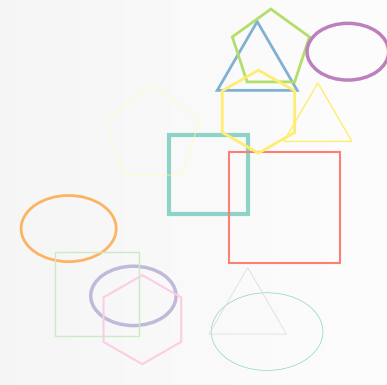[{"shape": "oval", "thickness": 0.5, "radius": 0.72, "center": [0.689, 0.139]}, {"shape": "square", "thickness": 3, "radius": 0.51, "center": [0.538, 0.547]}, {"shape": "pentagon", "thickness": 0.5, "radius": 0.64, "center": [0.394, 0.649]}, {"shape": "oval", "thickness": 2.5, "radius": 0.55, "center": [0.344, 0.231]}, {"shape": "square", "thickness": 1.5, "radius": 0.72, "center": [0.734, 0.461]}, {"shape": "triangle", "thickness": 2, "radius": 0.6, "center": [0.664, 0.825]}, {"shape": "oval", "thickness": 2, "radius": 0.61, "center": [0.177, 0.406]}, {"shape": "pentagon", "thickness": 2, "radius": 0.52, "center": [0.699, 0.872]}, {"shape": "hexagon", "thickness": 1.5, "radius": 0.58, "center": [0.367, 0.17]}, {"shape": "triangle", "thickness": 0.5, "radius": 0.58, "center": [0.639, 0.19]}, {"shape": "oval", "thickness": 2.5, "radius": 0.53, "center": [0.898, 0.866]}, {"shape": "square", "thickness": 1, "radius": 0.54, "center": [0.25, 0.236]}, {"shape": "hexagon", "thickness": 2, "radius": 0.54, "center": [0.667, 0.71]}, {"shape": "triangle", "thickness": 1, "radius": 0.51, "center": [0.82, 0.683]}]